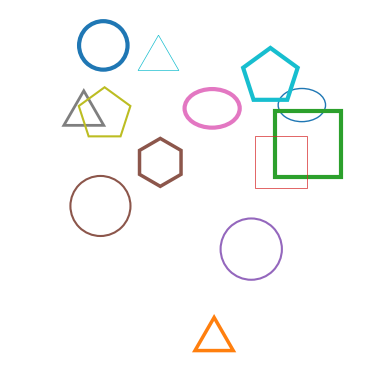[{"shape": "circle", "thickness": 3, "radius": 0.31, "center": [0.268, 0.882]}, {"shape": "oval", "thickness": 1, "radius": 0.31, "center": [0.784, 0.727]}, {"shape": "triangle", "thickness": 2.5, "radius": 0.29, "center": [0.556, 0.118]}, {"shape": "square", "thickness": 3, "radius": 0.43, "center": [0.799, 0.626]}, {"shape": "square", "thickness": 0.5, "radius": 0.34, "center": [0.729, 0.579]}, {"shape": "circle", "thickness": 1.5, "radius": 0.4, "center": [0.653, 0.353]}, {"shape": "hexagon", "thickness": 2.5, "radius": 0.31, "center": [0.416, 0.578]}, {"shape": "circle", "thickness": 1.5, "radius": 0.39, "center": [0.261, 0.465]}, {"shape": "oval", "thickness": 3, "radius": 0.36, "center": [0.551, 0.719]}, {"shape": "triangle", "thickness": 2, "radius": 0.3, "center": [0.218, 0.704]}, {"shape": "pentagon", "thickness": 1.5, "radius": 0.35, "center": [0.272, 0.703]}, {"shape": "triangle", "thickness": 0.5, "radius": 0.31, "center": [0.412, 0.847]}, {"shape": "pentagon", "thickness": 3, "radius": 0.37, "center": [0.702, 0.801]}]